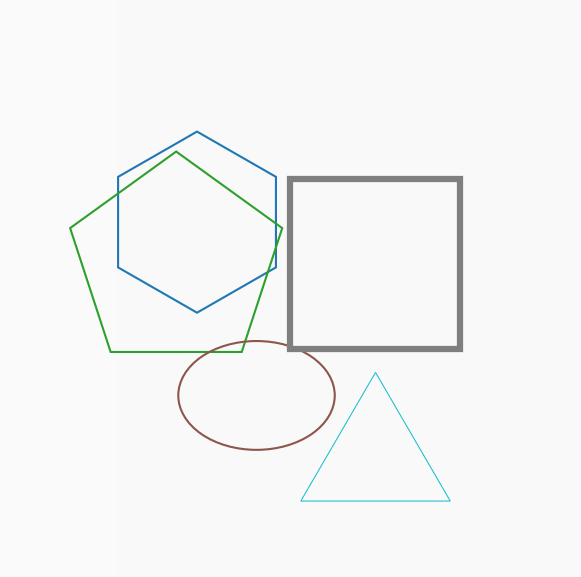[{"shape": "hexagon", "thickness": 1, "radius": 0.78, "center": [0.339, 0.614]}, {"shape": "pentagon", "thickness": 1, "radius": 0.96, "center": [0.303, 0.545]}, {"shape": "oval", "thickness": 1, "radius": 0.67, "center": [0.441, 0.314]}, {"shape": "square", "thickness": 3, "radius": 0.73, "center": [0.645, 0.542]}, {"shape": "triangle", "thickness": 0.5, "radius": 0.74, "center": [0.646, 0.206]}]